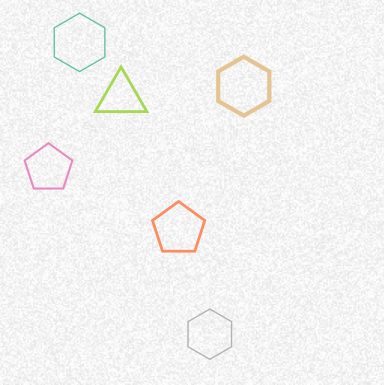[{"shape": "hexagon", "thickness": 1, "radius": 0.38, "center": [0.207, 0.89]}, {"shape": "pentagon", "thickness": 2, "radius": 0.36, "center": [0.464, 0.405]}, {"shape": "pentagon", "thickness": 1.5, "radius": 0.33, "center": [0.126, 0.563]}, {"shape": "triangle", "thickness": 2, "radius": 0.39, "center": [0.314, 0.749]}, {"shape": "hexagon", "thickness": 3, "radius": 0.38, "center": [0.633, 0.776]}, {"shape": "hexagon", "thickness": 1, "radius": 0.33, "center": [0.545, 0.132]}]